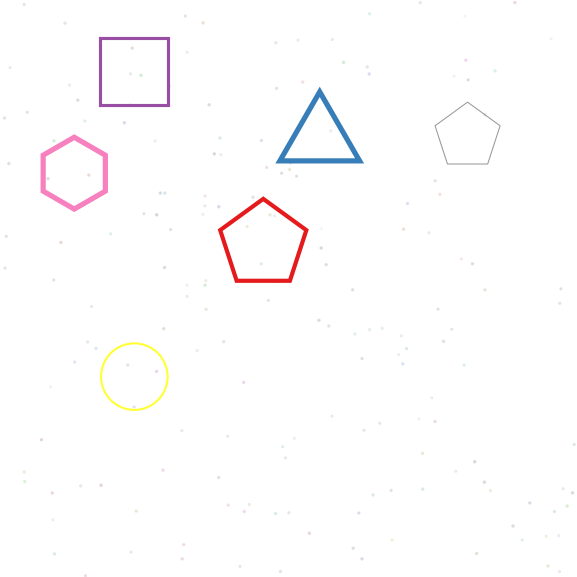[{"shape": "pentagon", "thickness": 2, "radius": 0.39, "center": [0.456, 0.576]}, {"shape": "triangle", "thickness": 2.5, "radius": 0.4, "center": [0.554, 0.76]}, {"shape": "square", "thickness": 1.5, "radius": 0.29, "center": [0.232, 0.875]}, {"shape": "circle", "thickness": 1, "radius": 0.29, "center": [0.233, 0.347]}, {"shape": "hexagon", "thickness": 2.5, "radius": 0.31, "center": [0.129, 0.699]}, {"shape": "pentagon", "thickness": 0.5, "radius": 0.3, "center": [0.81, 0.763]}]